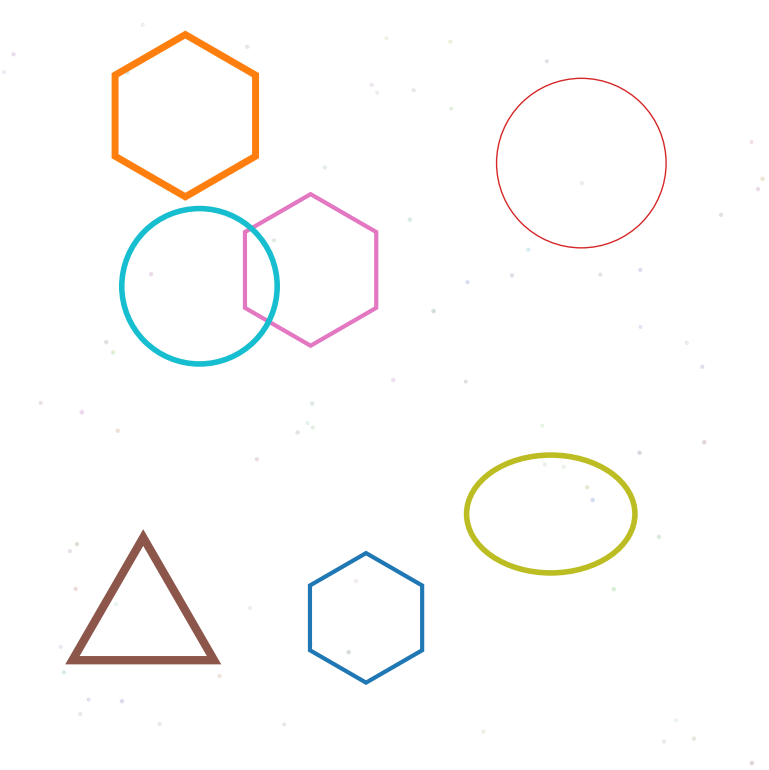[{"shape": "hexagon", "thickness": 1.5, "radius": 0.42, "center": [0.475, 0.198]}, {"shape": "hexagon", "thickness": 2.5, "radius": 0.53, "center": [0.241, 0.85]}, {"shape": "circle", "thickness": 0.5, "radius": 0.55, "center": [0.755, 0.788]}, {"shape": "triangle", "thickness": 3, "radius": 0.53, "center": [0.186, 0.196]}, {"shape": "hexagon", "thickness": 1.5, "radius": 0.49, "center": [0.403, 0.649]}, {"shape": "oval", "thickness": 2, "radius": 0.55, "center": [0.715, 0.332]}, {"shape": "circle", "thickness": 2, "radius": 0.5, "center": [0.259, 0.628]}]